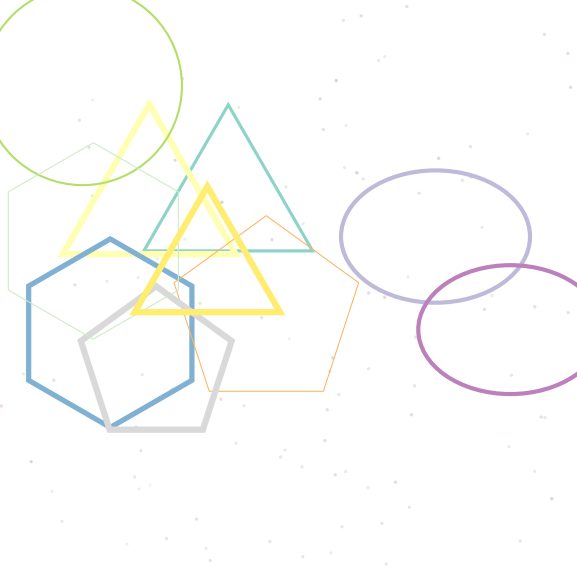[{"shape": "triangle", "thickness": 1.5, "radius": 0.84, "center": [0.395, 0.649]}, {"shape": "triangle", "thickness": 3, "radius": 0.86, "center": [0.258, 0.646]}, {"shape": "oval", "thickness": 2, "radius": 0.82, "center": [0.754, 0.59]}, {"shape": "hexagon", "thickness": 2.5, "radius": 0.82, "center": [0.191, 0.422]}, {"shape": "pentagon", "thickness": 0.5, "radius": 0.84, "center": [0.461, 0.458]}, {"shape": "circle", "thickness": 1, "radius": 0.86, "center": [0.143, 0.851]}, {"shape": "pentagon", "thickness": 3, "radius": 0.69, "center": [0.271, 0.366]}, {"shape": "oval", "thickness": 2, "radius": 0.8, "center": [0.884, 0.428]}, {"shape": "hexagon", "thickness": 0.5, "radius": 0.85, "center": [0.162, 0.582]}, {"shape": "triangle", "thickness": 3, "radius": 0.73, "center": [0.359, 0.531]}]